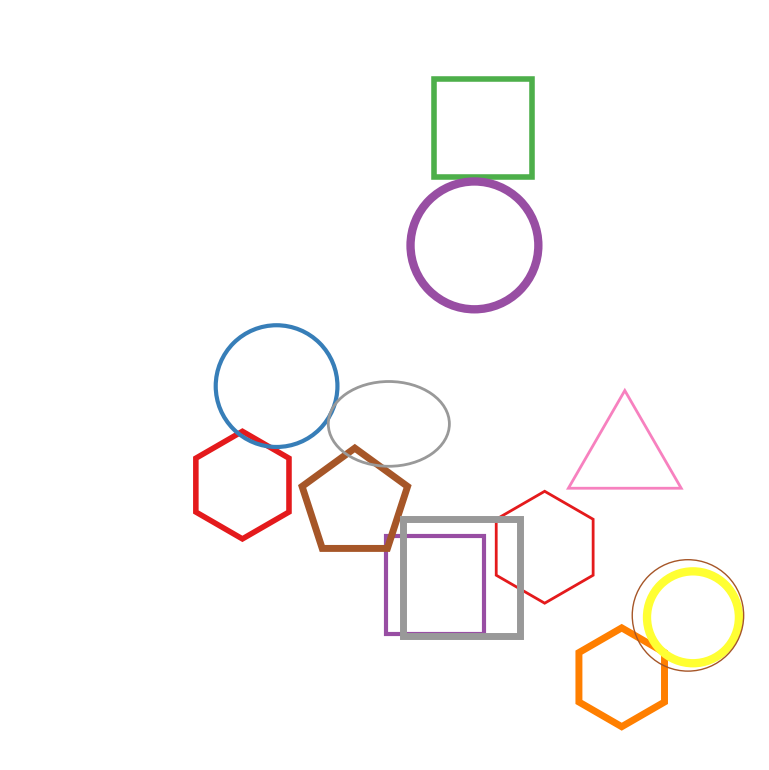[{"shape": "hexagon", "thickness": 1, "radius": 0.36, "center": [0.707, 0.289]}, {"shape": "hexagon", "thickness": 2, "radius": 0.35, "center": [0.315, 0.37]}, {"shape": "circle", "thickness": 1.5, "radius": 0.4, "center": [0.359, 0.499]}, {"shape": "square", "thickness": 2, "radius": 0.32, "center": [0.627, 0.834]}, {"shape": "circle", "thickness": 3, "radius": 0.42, "center": [0.616, 0.681]}, {"shape": "square", "thickness": 1.5, "radius": 0.32, "center": [0.565, 0.241]}, {"shape": "hexagon", "thickness": 2.5, "radius": 0.32, "center": [0.807, 0.12]}, {"shape": "circle", "thickness": 3, "radius": 0.3, "center": [0.9, 0.198]}, {"shape": "circle", "thickness": 0.5, "radius": 0.36, "center": [0.893, 0.201]}, {"shape": "pentagon", "thickness": 2.5, "radius": 0.36, "center": [0.461, 0.346]}, {"shape": "triangle", "thickness": 1, "radius": 0.42, "center": [0.811, 0.408]}, {"shape": "oval", "thickness": 1, "radius": 0.39, "center": [0.505, 0.449]}, {"shape": "square", "thickness": 2.5, "radius": 0.38, "center": [0.599, 0.25]}]